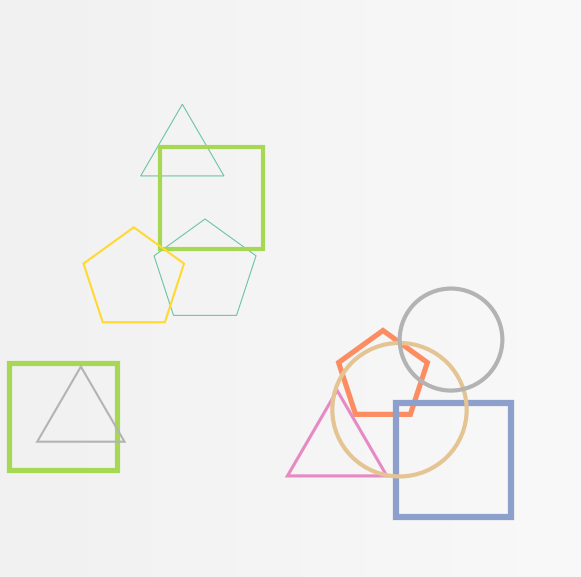[{"shape": "pentagon", "thickness": 0.5, "radius": 0.46, "center": [0.353, 0.528]}, {"shape": "triangle", "thickness": 0.5, "radius": 0.41, "center": [0.314, 0.736]}, {"shape": "pentagon", "thickness": 2.5, "radius": 0.4, "center": [0.659, 0.347]}, {"shape": "square", "thickness": 3, "radius": 0.5, "center": [0.78, 0.203]}, {"shape": "triangle", "thickness": 1.5, "radius": 0.49, "center": [0.58, 0.224]}, {"shape": "square", "thickness": 2.5, "radius": 0.46, "center": [0.108, 0.278]}, {"shape": "square", "thickness": 2, "radius": 0.44, "center": [0.365, 0.656]}, {"shape": "pentagon", "thickness": 1, "radius": 0.45, "center": [0.23, 0.515]}, {"shape": "circle", "thickness": 2, "radius": 0.58, "center": [0.687, 0.29]}, {"shape": "circle", "thickness": 2, "radius": 0.44, "center": [0.776, 0.411]}, {"shape": "triangle", "thickness": 1, "radius": 0.43, "center": [0.139, 0.278]}]